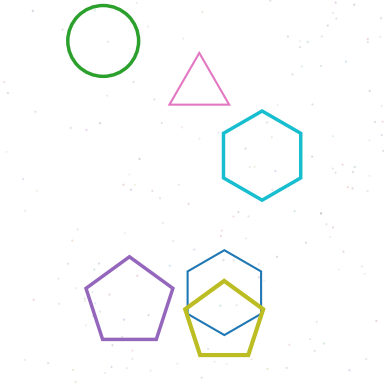[{"shape": "hexagon", "thickness": 1.5, "radius": 0.55, "center": [0.583, 0.24]}, {"shape": "circle", "thickness": 2.5, "radius": 0.46, "center": [0.268, 0.894]}, {"shape": "pentagon", "thickness": 2.5, "radius": 0.59, "center": [0.336, 0.214]}, {"shape": "triangle", "thickness": 1.5, "radius": 0.45, "center": [0.518, 0.773]}, {"shape": "pentagon", "thickness": 3, "radius": 0.53, "center": [0.582, 0.164]}, {"shape": "hexagon", "thickness": 2.5, "radius": 0.58, "center": [0.681, 0.596]}]